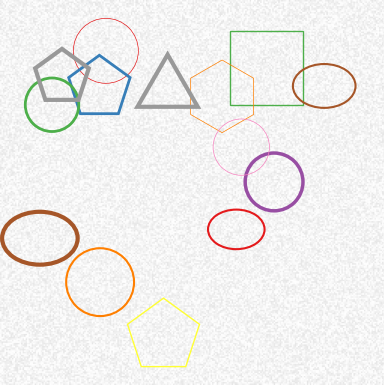[{"shape": "circle", "thickness": 0.5, "radius": 0.42, "center": [0.275, 0.868]}, {"shape": "oval", "thickness": 1.5, "radius": 0.37, "center": [0.614, 0.404]}, {"shape": "pentagon", "thickness": 2, "radius": 0.42, "center": [0.258, 0.773]}, {"shape": "circle", "thickness": 2, "radius": 0.35, "center": [0.135, 0.728]}, {"shape": "square", "thickness": 1, "radius": 0.48, "center": [0.693, 0.823]}, {"shape": "circle", "thickness": 2.5, "radius": 0.38, "center": [0.712, 0.527]}, {"shape": "hexagon", "thickness": 0.5, "radius": 0.47, "center": [0.577, 0.75]}, {"shape": "circle", "thickness": 1.5, "radius": 0.44, "center": [0.26, 0.267]}, {"shape": "pentagon", "thickness": 1, "radius": 0.49, "center": [0.425, 0.127]}, {"shape": "oval", "thickness": 1.5, "radius": 0.41, "center": [0.842, 0.777]}, {"shape": "oval", "thickness": 3, "radius": 0.49, "center": [0.104, 0.381]}, {"shape": "circle", "thickness": 0.5, "radius": 0.37, "center": [0.627, 0.618]}, {"shape": "pentagon", "thickness": 3, "radius": 0.37, "center": [0.161, 0.8]}, {"shape": "triangle", "thickness": 3, "radius": 0.45, "center": [0.435, 0.768]}]